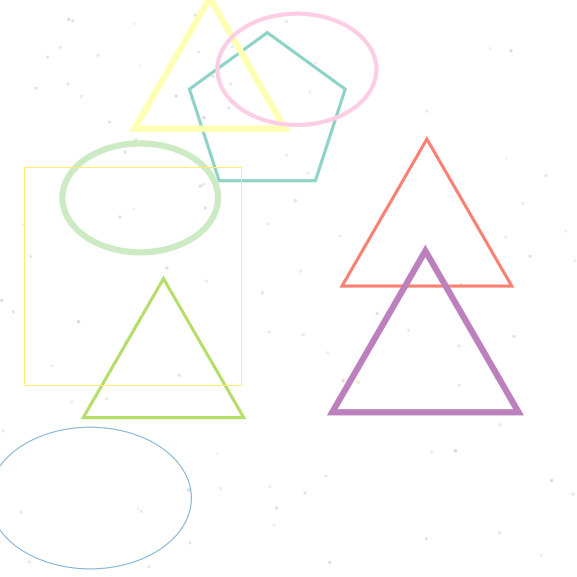[{"shape": "pentagon", "thickness": 1.5, "radius": 0.71, "center": [0.463, 0.801]}, {"shape": "triangle", "thickness": 3, "radius": 0.75, "center": [0.363, 0.852]}, {"shape": "triangle", "thickness": 1.5, "radius": 0.85, "center": [0.739, 0.589]}, {"shape": "oval", "thickness": 0.5, "radius": 0.88, "center": [0.156, 0.137]}, {"shape": "triangle", "thickness": 1.5, "radius": 0.8, "center": [0.283, 0.356]}, {"shape": "oval", "thickness": 2, "radius": 0.69, "center": [0.514, 0.879]}, {"shape": "triangle", "thickness": 3, "radius": 0.93, "center": [0.737, 0.378]}, {"shape": "oval", "thickness": 3, "radius": 0.67, "center": [0.243, 0.657]}, {"shape": "square", "thickness": 0.5, "radius": 0.94, "center": [0.23, 0.521]}]